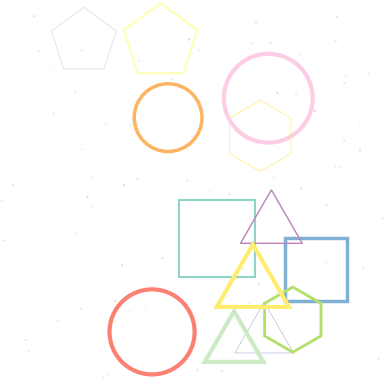[{"shape": "square", "thickness": 1.5, "radius": 0.5, "center": [0.564, 0.38]}, {"shape": "pentagon", "thickness": 1.5, "radius": 0.5, "center": [0.417, 0.891]}, {"shape": "triangle", "thickness": 0.5, "radius": 0.44, "center": [0.686, 0.127]}, {"shape": "circle", "thickness": 3, "radius": 0.55, "center": [0.395, 0.138]}, {"shape": "square", "thickness": 2.5, "radius": 0.41, "center": [0.821, 0.3]}, {"shape": "circle", "thickness": 2.5, "radius": 0.44, "center": [0.437, 0.694]}, {"shape": "hexagon", "thickness": 2, "radius": 0.42, "center": [0.76, 0.17]}, {"shape": "circle", "thickness": 3, "radius": 0.58, "center": [0.697, 0.745]}, {"shape": "pentagon", "thickness": 0.5, "radius": 0.44, "center": [0.218, 0.892]}, {"shape": "triangle", "thickness": 1, "radius": 0.46, "center": [0.705, 0.414]}, {"shape": "triangle", "thickness": 3, "radius": 0.44, "center": [0.608, 0.104]}, {"shape": "hexagon", "thickness": 0.5, "radius": 0.46, "center": [0.676, 0.647]}, {"shape": "triangle", "thickness": 3, "radius": 0.54, "center": [0.657, 0.257]}]